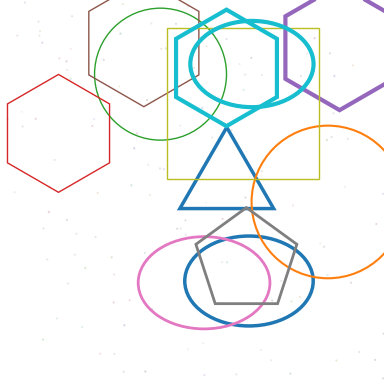[{"shape": "triangle", "thickness": 2.5, "radius": 0.7, "center": [0.589, 0.529]}, {"shape": "oval", "thickness": 2.5, "radius": 0.83, "center": [0.647, 0.27]}, {"shape": "circle", "thickness": 1.5, "radius": 0.99, "center": [0.852, 0.475]}, {"shape": "circle", "thickness": 1, "radius": 0.86, "center": [0.417, 0.807]}, {"shape": "hexagon", "thickness": 1, "radius": 0.77, "center": [0.152, 0.654]}, {"shape": "hexagon", "thickness": 3, "radius": 0.81, "center": [0.882, 0.876]}, {"shape": "hexagon", "thickness": 1, "radius": 0.83, "center": [0.374, 0.888]}, {"shape": "oval", "thickness": 2, "radius": 0.86, "center": [0.53, 0.266]}, {"shape": "pentagon", "thickness": 2, "radius": 0.69, "center": [0.64, 0.323]}, {"shape": "square", "thickness": 1, "radius": 0.98, "center": [0.631, 0.731]}, {"shape": "oval", "thickness": 3, "radius": 0.8, "center": [0.654, 0.834]}, {"shape": "hexagon", "thickness": 3, "radius": 0.76, "center": [0.588, 0.824]}]